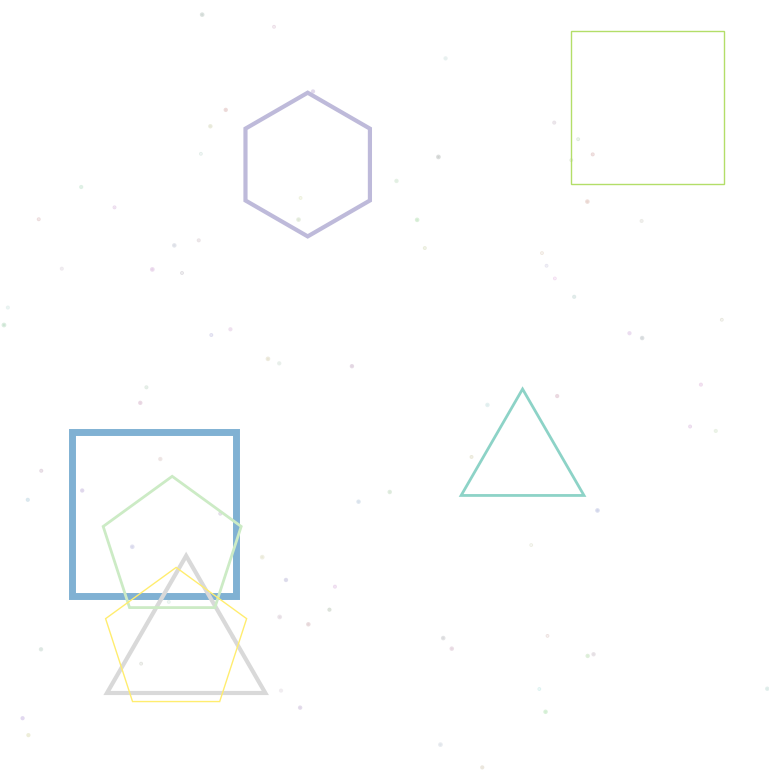[{"shape": "triangle", "thickness": 1, "radius": 0.46, "center": [0.679, 0.403]}, {"shape": "hexagon", "thickness": 1.5, "radius": 0.47, "center": [0.4, 0.786]}, {"shape": "square", "thickness": 2.5, "radius": 0.53, "center": [0.2, 0.333]}, {"shape": "square", "thickness": 0.5, "radius": 0.5, "center": [0.84, 0.86]}, {"shape": "triangle", "thickness": 1.5, "radius": 0.59, "center": [0.242, 0.159]}, {"shape": "pentagon", "thickness": 1, "radius": 0.47, "center": [0.224, 0.287]}, {"shape": "pentagon", "thickness": 0.5, "radius": 0.48, "center": [0.229, 0.167]}]